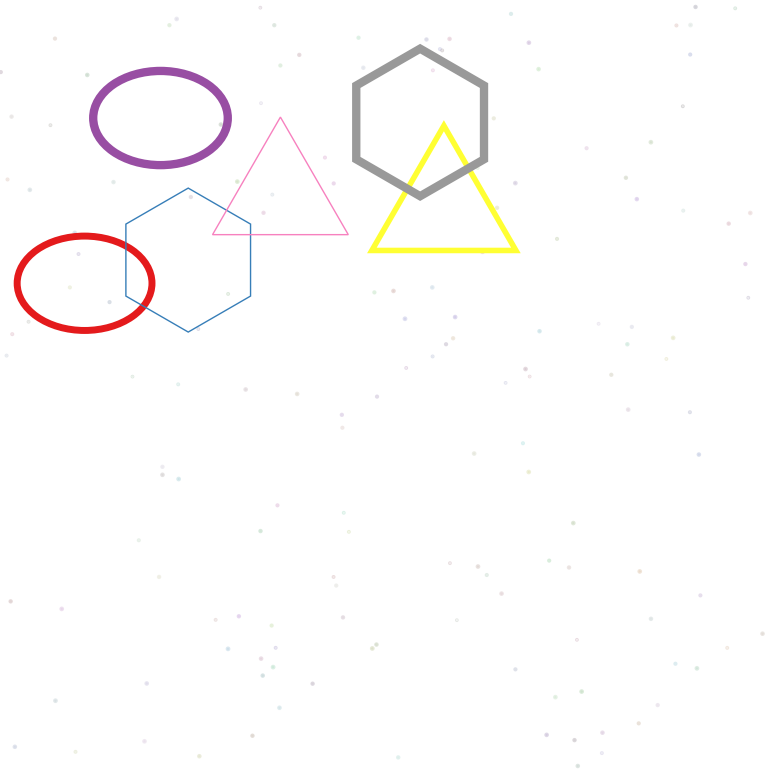[{"shape": "oval", "thickness": 2.5, "radius": 0.44, "center": [0.11, 0.632]}, {"shape": "hexagon", "thickness": 0.5, "radius": 0.47, "center": [0.244, 0.662]}, {"shape": "oval", "thickness": 3, "radius": 0.44, "center": [0.208, 0.847]}, {"shape": "triangle", "thickness": 2, "radius": 0.54, "center": [0.576, 0.729]}, {"shape": "triangle", "thickness": 0.5, "radius": 0.51, "center": [0.364, 0.746]}, {"shape": "hexagon", "thickness": 3, "radius": 0.48, "center": [0.546, 0.841]}]